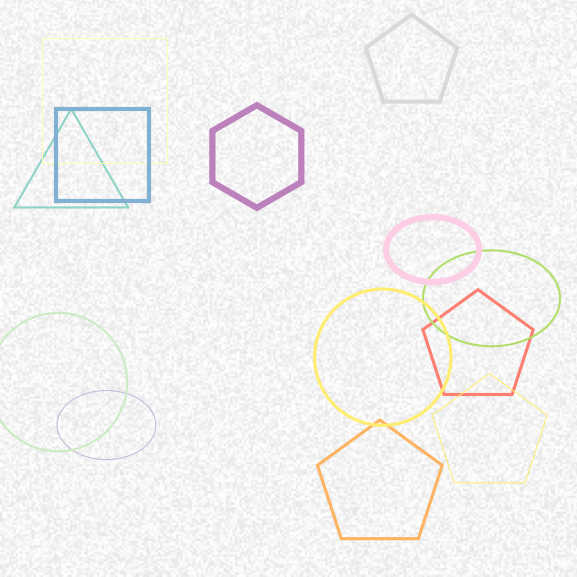[{"shape": "triangle", "thickness": 1, "radius": 0.57, "center": [0.123, 0.697]}, {"shape": "square", "thickness": 0.5, "radius": 0.54, "center": [0.181, 0.825]}, {"shape": "oval", "thickness": 0.5, "radius": 0.43, "center": [0.184, 0.263]}, {"shape": "pentagon", "thickness": 1.5, "radius": 0.5, "center": [0.828, 0.397]}, {"shape": "square", "thickness": 2, "radius": 0.4, "center": [0.178, 0.731]}, {"shape": "pentagon", "thickness": 1.5, "radius": 0.57, "center": [0.658, 0.158]}, {"shape": "oval", "thickness": 1, "radius": 0.59, "center": [0.851, 0.483]}, {"shape": "oval", "thickness": 3, "radius": 0.4, "center": [0.749, 0.567]}, {"shape": "pentagon", "thickness": 2, "radius": 0.42, "center": [0.713, 0.891]}, {"shape": "hexagon", "thickness": 3, "radius": 0.44, "center": [0.445, 0.728]}, {"shape": "circle", "thickness": 1, "radius": 0.6, "center": [0.1, 0.338]}, {"shape": "circle", "thickness": 1.5, "radius": 0.59, "center": [0.663, 0.381]}, {"shape": "pentagon", "thickness": 0.5, "radius": 0.52, "center": [0.848, 0.248]}]